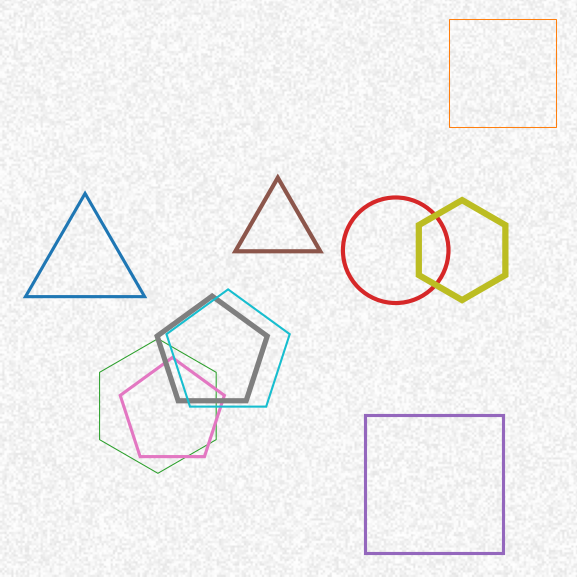[{"shape": "triangle", "thickness": 1.5, "radius": 0.6, "center": [0.147, 0.545]}, {"shape": "square", "thickness": 0.5, "radius": 0.46, "center": [0.87, 0.873]}, {"shape": "hexagon", "thickness": 0.5, "radius": 0.58, "center": [0.273, 0.296]}, {"shape": "circle", "thickness": 2, "radius": 0.46, "center": [0.685, 0.566]}, {"shape": "square", "thickness": 1.5, "radius": 0.6, "center": [0.752, 0.162]}, {"shape": "triangle", "thickness": 2, "radius": 0.42, "center": [0.481, 0.606]}, {"shape": "pentagon", "thickness": 1.5, "radius": 0.47, "center": [0.298, 0.285]}, {"shape": "pentagon", "thickness": 2.5, "radius": 0.5, "center": [0.367, 0.386]}, {"shape": "hexagon", "thickness": 3, "radius": 0.43, "center": [0.8, 0.566]}, {"shape": "pentagon", "thickness": 1, "radius": 0.56, "center": [0.395, 0.386]}]